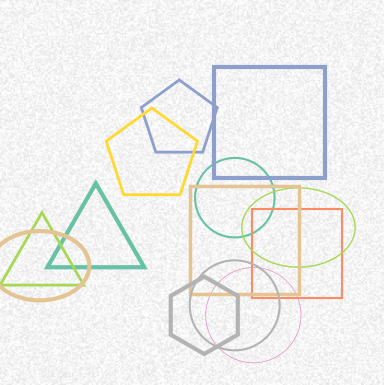[{"shape": "triangle", "thickness": 3, "radius": 0.73, "center": [0.249, 0.378]}, {"shape": "circle", "thickness": 1.5, "radius": 0.52, "center": [0.61, 0.487]}, {"shape": "square", "thickness": 1.5, "radius": 0.58, "center": [0.772, 0.342]}, {"shape": "pentagon", "thickness": 2, "radius": 0.52, "center": [0.466, 0.689]}, {"shape": "square", "thickness": 3, "radius": 0.72, "center": [0.7, 0.682]}, {"shape": "circle", "thickness": 0.5, "radius": 0.62, "center": [0.658, 0.181]}, {"shape": "oval", "thickness": 1, "radius": 0.74, "center": [0.775, 0.409]}, {"shape": "triangle", "thickness": 2, "radius": 0.63, "center": [0.109, 0.322]}, {"shape": "pentagon", "thickness": 2, "radius": 0.62, "center": [0.394, 0.595]}, {"shape": "oval", "thickness": 3, "radius": 0.64, "center": [0.103, 0.31]}, {"shape": "square", "thickness": 2.5, "radius": 0.7, "center": [0.635, 0.376]}, {"shape": "circle", "thickness": 1.5, "radius": 0.58, "center": [0.61, 0.207]}, {"shape": "hexagon", "thickness": 3, "radius": 0.5, "center": [0.531, 0.181]}]